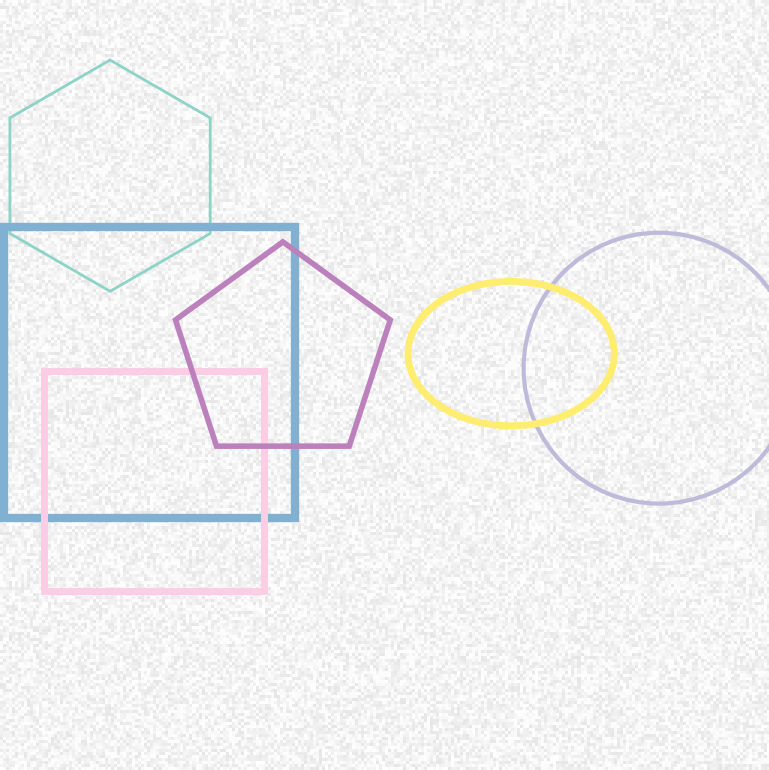[{"shape": "hexagon", "thickness": 1, "radius": 0.75, "center": [0.143, 0.772]}, {"shape": "circle", "thickness": 1.5, "radius": 0.88, "center": [0.856, 0.522]}, {"shape": "square", "thickness": 3, "radius": 0.94, "center": [0.195, 0.516]}, {"shape": "square", "thickness": 2.5, "radius": 0.71, "center": [0.2, 0.376]}, {"shape": "pentagon", "thickness": 2, "radius": 0.73, "center": [0.367, 0.539]}, {"shape": "oval", "thickness": 2.5, "radius": 0.67, "center": [0.664, 0.541]}]